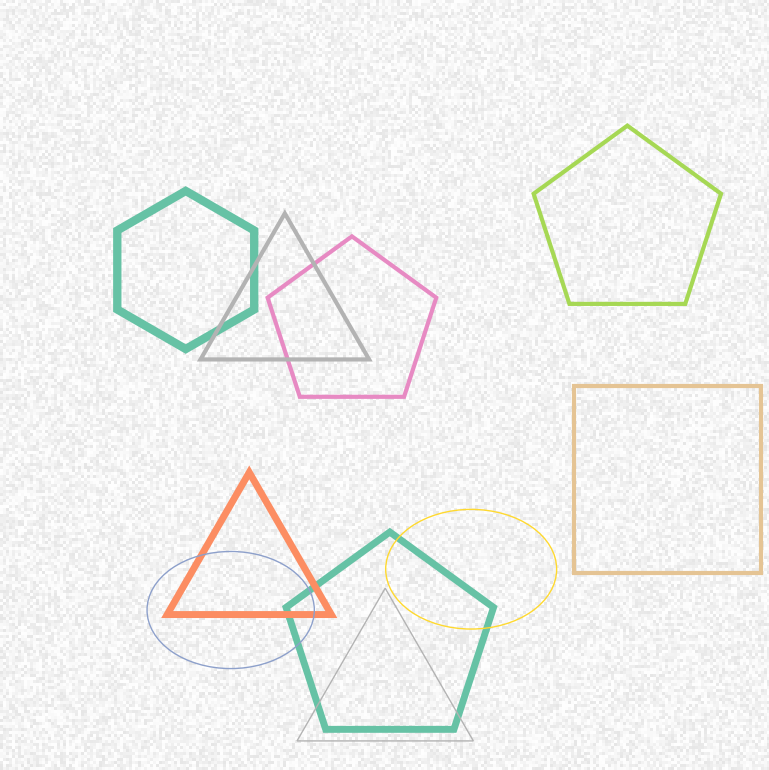[{"shape": "hexagon", "thickness": 3, "radius": 0.51, "center": [0.241, 0.649]}, {"shape": "pentagon", "thickness": 2.5, "radius": 0.71, "center": [0.506, 0.167]}, {"shape": "triangle", "thickness": 2.5, "radius": 0.62, "center": [0.324, 0.263]}, {"shape": "oval", "thickness": 0.5, "radius": 0.54, "center": [0.3, 0.208]}, {"shape": "pentagon", "thickness": 1.5, "radius": 0.58, "center": [0.457, 0.578]}, {"shape": "pentagon", "thickness": 1.5, "radius": 0.64, "center": [0.815, 0.709]}, {"shape": "oval", "thickness": 0.5, "radius": 0.56, "center": [0.612, 0.261]}, {"shape": "square", "thickness": 1.5, "radius": 0.61, "center": [0.867, 0.377]}, {"shape": "triangle", "thickness": 1.5, "radius": 0.63, "center": [0.37, 0.596]}, {"shape": "triangle", "thickness": 0.5, "radius": 0.66, "center": [0.5, 0.104]}]